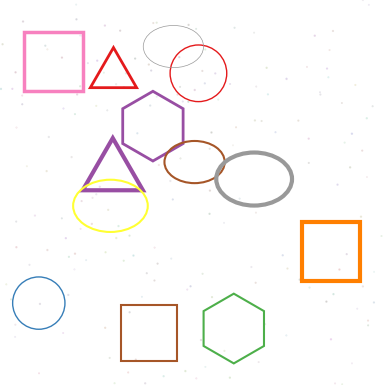[{"shape": "triangle", "thickness": 2, "radius": 0.35, "center": [0.295, 0.807]}, {"shape": "circle", "thickness": 1, "radius": 0.37, "center": [0.515, 0.81]}, {"shape": "circle", "thickness": 1, "radius": 0.34, "center": [0.101, 0.213]}, {"shape": "hexagon", "thickness": 1.5, "radius": 0.45, "center": [0.607, 0.147]}, {"shape": "triangle", "thickness": 3, "radius": 0.45, "center": [0.293, 0.551]}, {"shape": "hexagon", "thickness": 2, "radius": 0.45, "center": [0.397, 0.672]}, {"shape": "square", "thickness": 3, "radius": 0.38, "center": [0.859, 0.347]}, {"shape": "oval", "thickness": 1.5, "radius": 0.48, "center": [0.287, 0.465]}, {"shape": "oval", "thickness": 1.5, "radius": 0.39, "center": [0.505, 0.579]}, {"shape": "square", "thickness": 1.5, "radius": 0.37, "center": [0.387, 0.135]}, {"shape": "square", "thickness": 2.5, "radius": 0.38, "center": [0.139, 0.841]}, {"shape": "oval", "thickness": 3, "radius": 0.49, "center": [0.66, 0.535]}, {"shape": "oval", "thickness": 0.5, "radius": 0.39, "center": [0.45, 0.879]}]